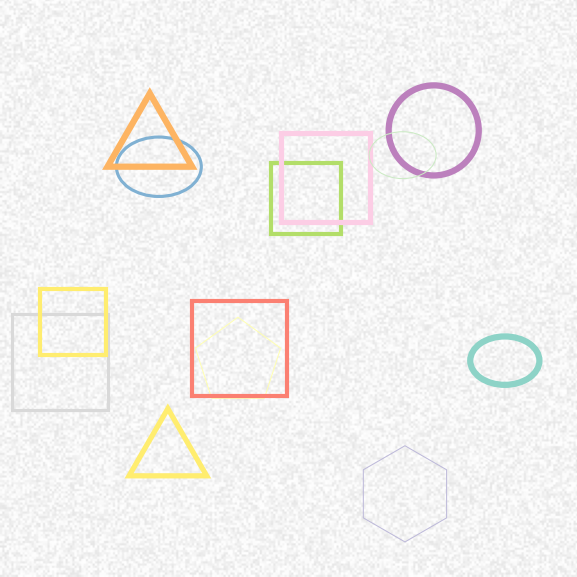[{"shape": "oval", "thickness": 3, "radius": 0.3, "center": [0.874, 0.375]}, {"shape": "pentagon", "thickness": 0.5, "radius": 0.39, "center": [0.412, 0.372]}, {"shape": "hexagon", "thickness": 0.5, "radius": 0.42, "center": [0.701, 0.144]}, {"shape": "square", "thickness": 2, "radius": 0.41, "center": [0.415, 0.395]}, {"shape": "oval", "thickness": 1.5, "radius": 0.37, "center": [0.275, 0.71]}, {"shape": "triangle", "thickness": 3, "radius": 0.42, "center": [0.259, 0.753]}, {"shape": "square", "thickness": 2, "radius": 0.3, "center": [0.529, 0.656]}, {"shape": "square", "thickness": 2.5, "radius": 0.38, "center": [0.564, 0.692]}, {"shape": "square", "thickness": 1.5, "radius": 0.42, "center": [0.105, 0.372]}, {"shape": "circle", "thickness": 3, "radius": 0.39, "center": [0.751, 0.773]}, {"shape": "oval", "thickness": 0.5, "radius": 0.29, "center": [0.697, 0.73]}, {"shape": "square", "thickness": 2, "radius": 0.29, "center": [0.126, 0.441]}, {"shape": "triangle", "thickness": 2.5, "radius": 0.39, "center": [0.291, 0.214]}]